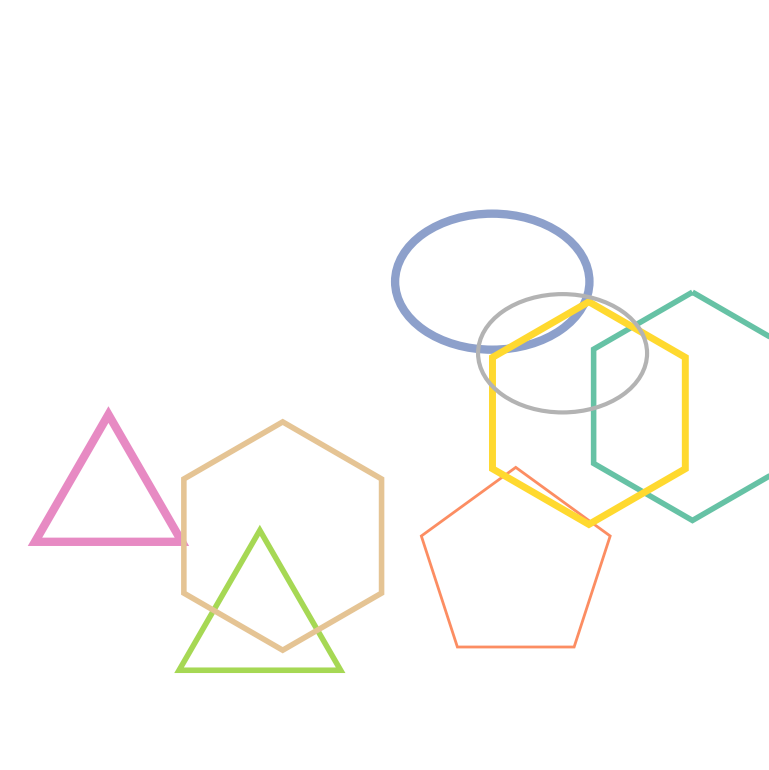[{"shape": "hexagon", "thickness": 2, "radius": 0.74, "center": [0.899, 0.472]}, {"shape": "pentagon", "thickness": 1, "radius": 0.64, "center": [0.67, 0.264]}, {"shape": "oval", "thickness": 3, "radius": 0.63, "center": [0.639, 0.634]}, {"shape": "triangle", "thickness": 3, "radius": 0.55, "center": [0.141, 0.351]}, {"shape": "triangle", "thickness": 2, "radius": 0.61, "center": [0.337, 0.19]}, {"shape": "hexagon", "thickness": 2.5, "radius": 0.72, "center": [0.765, 0.464]}, {"shape": "hexagon", "thickness": 2, "radius": 0.74, "center": [0.367, 0.304]}, {"shape": "oval", "thickness": 1.5, "radius": 0.55, "center": [0.731, 0.541]}]